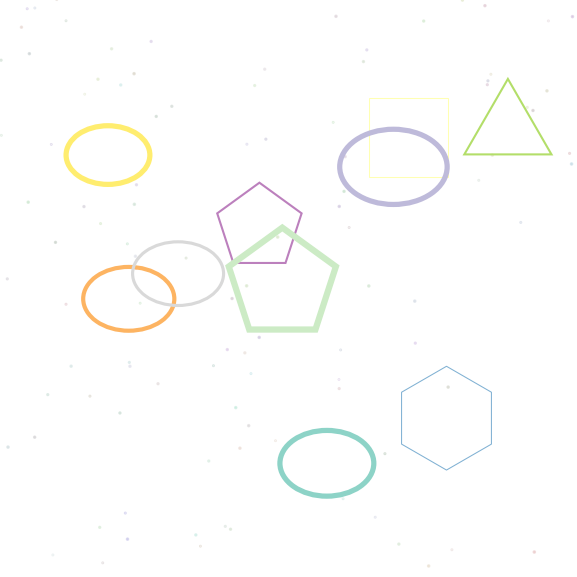[{"shape": "oval", "thickness": 2.5, "radius": 0.41, "center": [0.566, 0.197]}, {"shape": "square", "thickness": 0.5, "radius": 0.34, "center": [0.707, 0.761]}, {"shape": "oval", "thickness": 2.5, "radius": 0.47, "center": [0.681, 0.71]}, {"shape": "hexagon", "thickness": 0.5, "radius": 0.45, "center": [0.773, 0.275]}, {"shape": "oval", "thickness": 2, "radius": 0.39, "center": [0.223, 0.482]}, {"shape": "triangle", "thickness": 1, "radius": 0.44, "center": [0.879, 0.775]}, {"shape": "oval", "thickness": 1.5, "radius": 0.39, "center": [0.308, 0.525]}, {"shape": "pentagon", "thickness": 1, "radius": 0.38, "center": [0.449, 0.606]}, {"shape": "pentagon", "thickness": 3, "radius": 0.49, "center": [0.489, 0.507]}, {"shape": "oval", "thickness": 2.5, "radius": 0.36, "center": [0.187, 0.731]}]